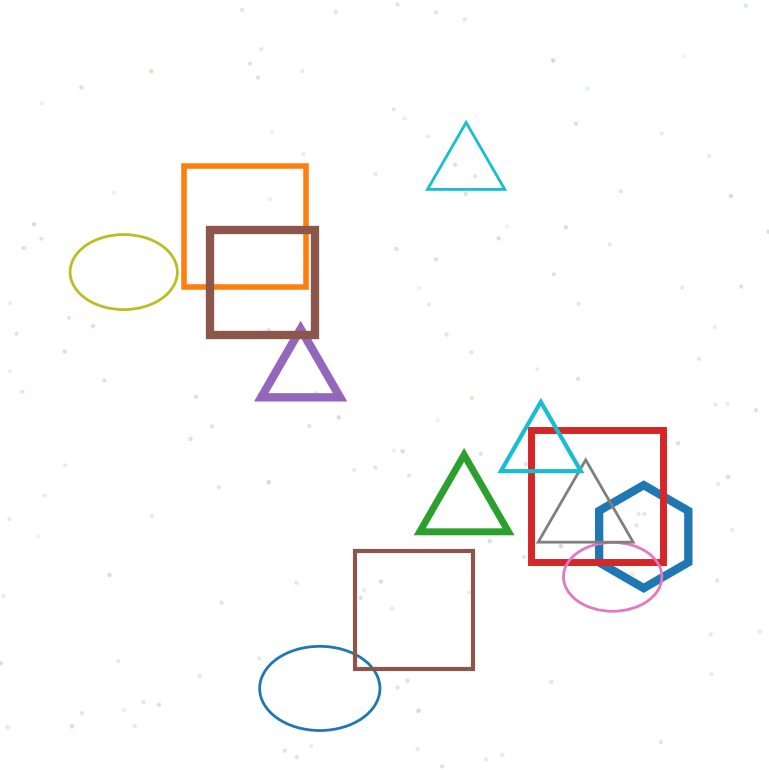[{"shape": "hexagon", "thickness": 3, "radius": 0.33, "center": [0.836, 0.303]}, {"shape": "oval", "thickness": 1, "radius": 0.39, "center": [0.415, 0.106]}, {"shape": "square", "thickness": 2, "radius": 0.39, "center": [0.318, 0.705]}, {"shape": "triangle", "thickness": 2.5, "radius": 0.33, "center": [0.603, 0.343]}, {"shape": "square", "thickness": 2.5, "radius": 0.43, "center": [0.775, 0.356]}, {"shape": "triangle", "thickness": 3, "radius": 0.3, "center": [0.39, 0.514]}, {"shape": "square", "thickness": 3, "radius": 0.34, "center": [0.34, 0.633]}, {"shape": "square", "thickness": 1.5, "radius": 0.38, "center": [0.537, 0.208]}, {"shape": "oval", "thickness": 1, "radius": 0.32, "center": [0.796, 0.251]}, {"shape": "triangle", "thickness": 1, "radius": 0.36, "center": [0.761, 0.331]}, {"shape": "oval", "thickness": 1, "radius": 0.35, "center": [0.161, 0.647]}, {"shape": "triangle", "thickness": 1.5, "radius": 0.3, "center": [0.702, 0.418]}, {"shape": "triangle", "thickness": 1, "radius": 0.29, "center": [0.605, 0.783]}]